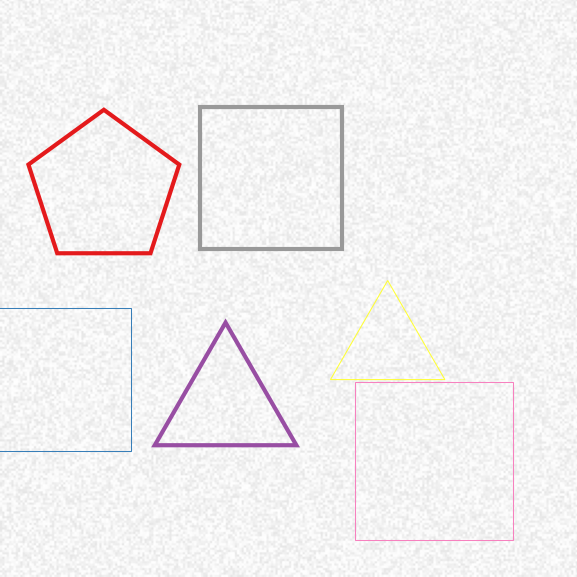[{"shape": "pentagon", "thickness": 2, "radius": 0.69, "center": [0.18, 0.672]}, {"shape": "square", "thickness": 0.5, "radius": 0.62, "center": [0.103, 0.342]}, {"shape": "triangle", "thickness": 2, "radius": 0.71, "center": [0.391, 0.299]}, {"shape": "triangle", "thickness": 0.5, "radius": 0.57, "center": [0.671, 0.399]}, {"shape": "square", "thickness": 0.5, "radius": 0.68, "center": [0.752, 0.202]}, {"shape": "square", "thickness": 2, "radius": 0.61, "center": [0.469, 0.69]}]